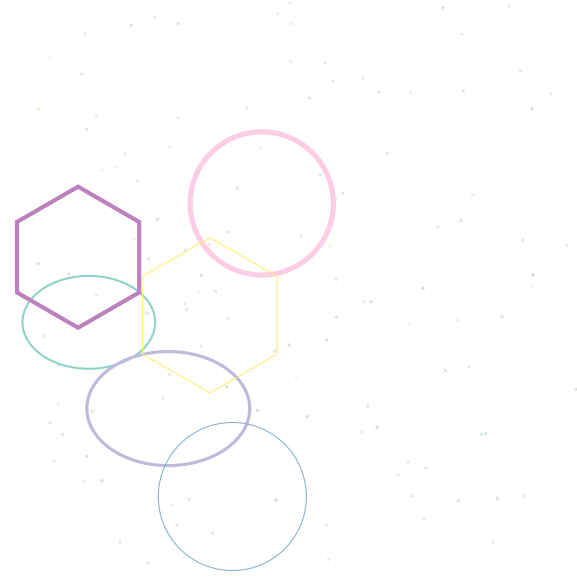[{"shape": "oval", "thickness": 1, "radius": 0.57, "center": [0.154, 0.441]}, {"shape": "oval", "thickness": 1.5, "radius": 0.71, "center": [0.291, 0.292]}, {"shape": "circle", "thickness": 0.5, "radius": 0.64, "center": [0.402, 0.139]}, {"shape": "circle", "thickness": 2.5, "radius": 0.62, "center": [0.453, 0.647]}, {"shape": "hexagon", "thickness": 2, "radius": 0.61, "center": [0.135, 0.554]}, {"shape": "hexagon", "thickness": 0.5, "radius": 0.67, "center": [0.363, 0.453]}]